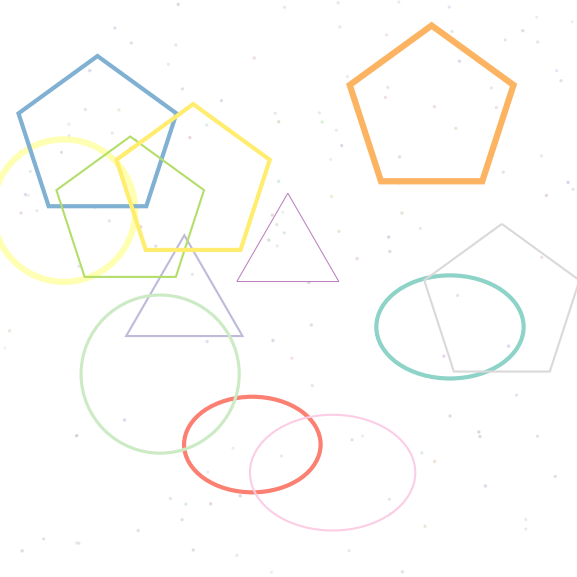[{"shape": "oval", "thickness": 2, "radius": 0.64, "center": [0.779, 0.433]}, {"shape": "circle", "thickness": 3, "radius": 0.62, "center": [0.111, 0.634]}, {"shape": "triangle", "thickness": 1, "radius": 0.58, "center": [0.319, 0.475]}, {"shape": "oval", "thickness": 2, "radius": 0.59, "center": [0.437, 0.229]}, {"shape": "pentagon", "thickness": 2, "radius": 0.72, "center": [0.169, 0.758]}, {"shape": "pentagon", "thickness": 3, "radius": 0.75, "center": [0.747, 0.806]}, {"shape": "pentagon", "thickness": 1, "radius": 0.67, "center": [0.225, 0.628]}, {"shape": "oval", "thickness": 1, "radius": 0.72, "center": [0.576, 0.181]}, {"shape": "pentagon", "thickness": 1, "radius": 0.71, "center": [0.869, 0.47]}, {"shape": "triangle", "thickness": 0.5, "radius": 0.51, "center": [0.498, 0.563]}, {"shape": "circle", "thickness": 1.5, "radius": 0.68, "center": [0.277, 0.351]}, {"shape": "pentagon", "thickness": 2, "radius": 0.7, "center": [0.334, 0.679]}]